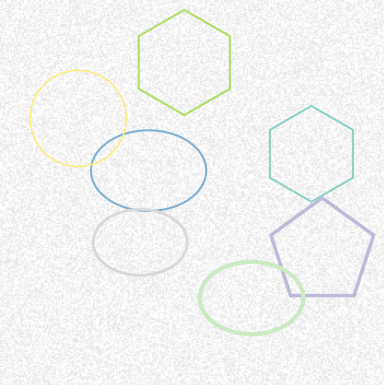[{"shape": "hexagon", "thickness": 1.5, "radius": 0.62, "center": [0.809, 0.6]}, {"shape": "pentagon", "thickness": 2.5, "radius": 0.7, "center": [0.837, 0.346]}, {"shape": "oval", "thickness": 1.5, "radius": 0.75, "center": [0.386, 0.557]}, {"shape": "hexagon", "thickness": 1.5, "radius": 0.68, "center": [0.479, 0.838]}, {"shape": "oval", "thickness": 2, "radius": 0.61, "center": [0.364, 0.371]}, {"shape": "oval", "thickness": 3, "radius": 0.67, "center": [0.653, 0.226]}, {"shape": "circle", "thickness": 1, "radius": 0.62, "center": [0.203, 0.692]}]